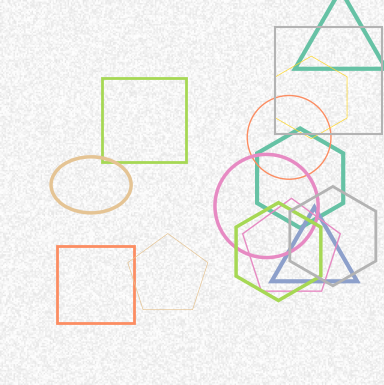[{"shape": "hexagon", "thickness": 3, "radius": 0.65, "center": [0.78, 0.537]}, {"shape": "triangle", "thickness": 3, "radius": 0.68, "center": [0.884, 0.89]}, {"shape": "circle", "thickness": 1, "radius": 0.54, "center": [0.751, 0.643]}, {"shape": "square", "thickness": 2, "radius": 0.5, "center": [0.248, 0.26]}, {"shape": "triangle", "thickness": 3, "radius": 0.64, "center": [0.817, 0.333]}, {"shape": "pentagon", "thickness": 1, "radius": 0.67, "center": [0.757, 0.352]}, {"shape": "circle", "thickness": 2.5, "radius": 0.67, "center": [0.692, 0.465]}, {"shape": "hexagon", "thickness": 2.5, "radius": 0.64, "center": [0.723, 0.347]}, {"shape": "square", "thickness": 2, "radius": 0.54, "center": [0.374, 0.688]}, {"shape": "hexagon", "thickness": 0.5, "radius": 0.54, "center": [0.809, 0.747]}, {"shape": "pentagon", "thickness": 0.5, "radius": 0.55, "center": [0.436, 0.284]}, {"shape": "oval", "thickness": 2.5, "radius": 0.52, "center": [0.237, 0.52]}, {"shape": "hexagon", "thickness": 2, "radius": 0.64, "center": [0.865, 0.387]}, {"shape": "square", "thickness": 1.5, "radius": 0.7, "center": [0.853, 0.791]}]